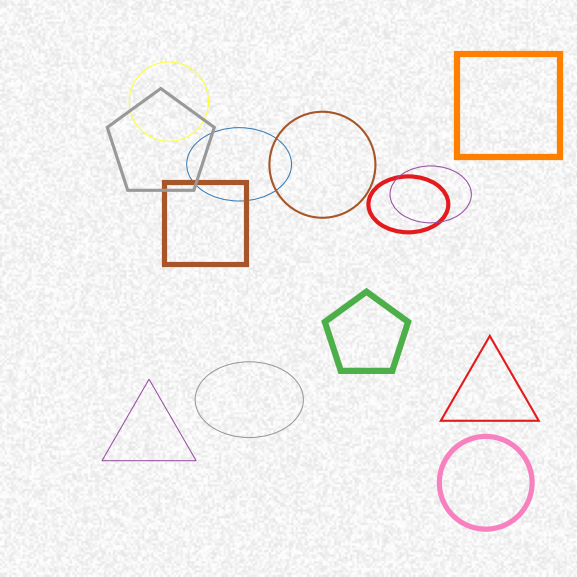[{"shape": "triangle", "thickness": 1, "radius": 0.49, "center": [0.848, 0.319]}, {"shape": "oval", "thickness": 2, "radius": 0.35, "center": [0.707, 0.645]}, {"shape": "oval", "thickness": 0.5, "radius": 0.45, "center": [0.414, 0.715]}, {"shape": "pentagon", "thickness": 3, "radius": 0.38, "center": [0.635, 0.418]}, {"shape": "oval", "thickness": 0.5, "radius": 0.35, "center": [0.746, 0.663]}, {"shape": "triangle", "thickness": 0.5, "radius": 0.47, "center": [0.258, 0.248]}, {"shape": "square", "thickness": 3, "radius": 0.45, "center": [0.88, 0.817]}, {"shape": "circle", "thickness": 0.5, "radius": 0.34, "center": [0.292, 0.823]}, {"shape": "square", "thickness": 2.5, "radius": 0.36, "center": [0.354, 0.612]}, {"shape": "circle", "thickness": 1, "radius": 0.46, "center": [0.558, 0.714]}, {"shape": "circle", "thickness": 2.5, "radius": 0.4, "center": [0.841, 0.163]}, {"shape": "pentagon", "thickness": 1.5, "radius": 0.49, "center": [0.278, 0.748]}, {"shape": "oval", "thickness": 0.5, "radius": 0.47, "center": [0.432, 0.307]}]